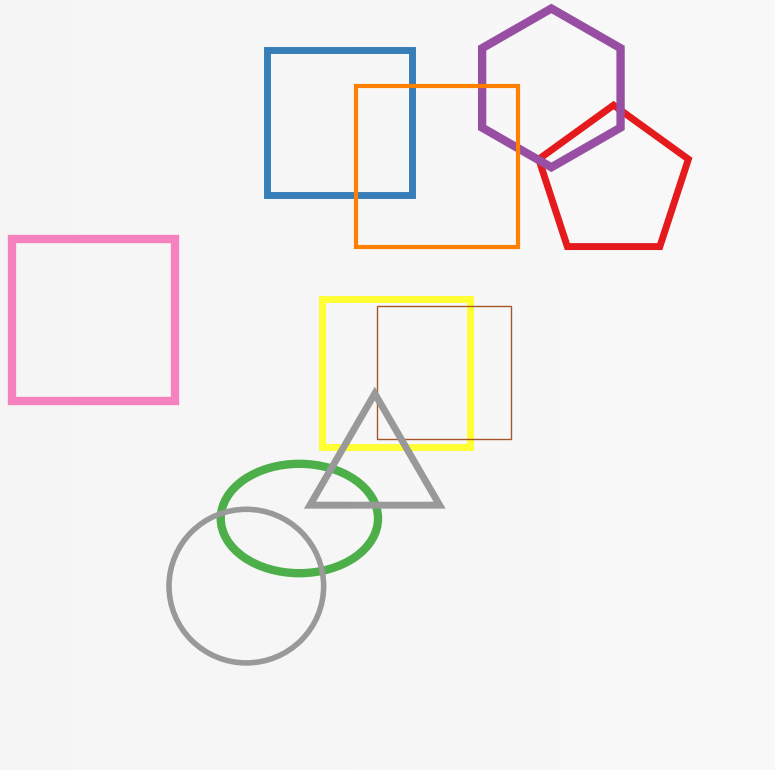[{"shape": "pentagon", "thickness": 2.5, "radius": 0.51, "center": [0.792, 0.762]}, {"shape": "square", "thickness": 2.5, "radius": 0.47, "center": [0.438, 0.841]}, {"shape": "oval", "thickness": 3, "radius": 0.51, "center": [0.386, 0.327]}, {"shape": "hexagon", "thickness": 3, "radius": 0.52, "center": [0.711, 0.886]}, {"shape": "square", "thickness": 1.5, "radius": 0.52, "center": [0.564, 0.784]}, {"shape": "square", "thickness": 2.5, "radius": 0.48, "center": [0.511, 0.516]}, {"shape": "square", "thickness": 0.5, "radius": 0.43, "center": [0.573, 0.516]}, {"shape": "square", "thickness": 3, "radius": 0.53, "center": [0.12, 0.584]}, {"shape": "circle", "thickness": 2, "radius": 0.5, "center": [0.318, 0.239]}, {"shape": "triangle", "thickness": 2.5, "radius": 0.48, "center": [0.484, 0.392]}]